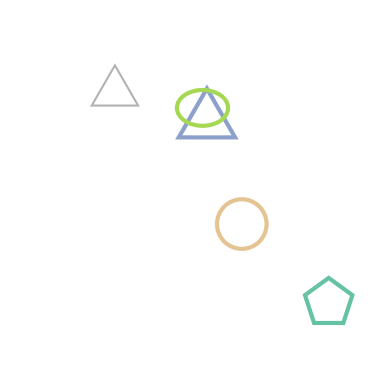[{"shape": "pentagon", "thickness": 3, "radius": 0.32, "center": [0.854, 0.213]}, {"shape": "triangle", "thickness": 3, "radius": 0.42, "center": [0.537, 0.685]}, {"shape": "oval", "thickness": 3, "radius": 0.33, "center": [0.526, 0.72]}, {"shape": "circle", "thickness": 3, "radius": 0.32, "center": [0.628, 0.418]}, {"shape": "triangle", "thickness": 1.5, "radius": 0.35, "center": [0.298, 0.761]}]